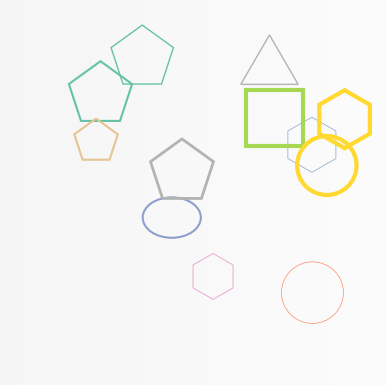[{"shape": "pentagon", "thickness": 1, "radius": 0.42, "center": [0.367, 0.85]}, {"shape": "pentagon", "thickness": 1.5, "radius": 0.43, "center": [0.259, 0.755]}, {"shape": "circle", "thickness": 0.5, "radius": 0.4, "center": [0.806, 0.24]}, {"shape": "oval", "thickness": 1.5, "radius": 0.38, "center": [0.443, 0.435]}, {"shape": "hexagon", "thickness": 0.5, "radius": 0.36, "center": [0.805, 0.624]}, {"shape": "hexagon", "thickness": 0.5, "radius": 0.3, "center": [0.55, 0.282]}, {"shape": "square", "thickness": 3, "radius": 0.37, "center": [0.708, 0.694]}, {"shape": "circle", "thickness": 3, "radius": 0.38, "center": [0.843, 0.57]}, {"shape": "hexagon", "thickness": 3, "radius": 0.38, "center": [0.889, 0.69]}, {"shape": "pentagon", "thickness": 1.5, "radius": 0.3, "center": [0.248, 0.633]}, {"shape": "triangle", "thickness": 1, "radius": 0.43, "center": [0.695, 0.824]}, {"shape": "pentagon", "thickness": 2, "radius": 0.43, "center": [0.47, 0.554]}]